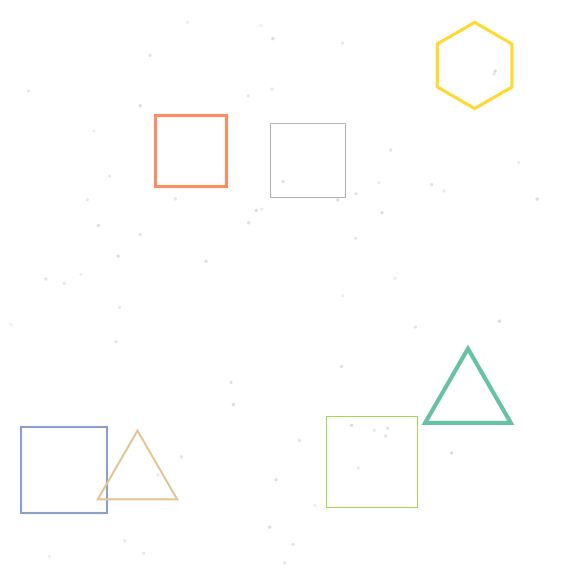[{"shape": "triangle", "thickness": 2, "radius": 0.43, "center": [0.81, 0.31]}, {"shape": "square", "thickness": 1.5, "radius": 0.31, "center": [0.33, 0.738]}, {"shape": "square", "thickness": 1, "radius": 0.37, "center": [0.111, 0.185]}, {"shape": "square", "thickness": 0.5, "radius": 0.39, "center": [0.643, 0.2]}, {"shape": "hexagon", "thickness": 1.5, "radius": 0.37, "center": [0.822, 0.886]}, {"shape": "triangle", "thickness": 1, "radius": 0.4, "center": [0.238, 0.174]}, {"shape": "square", "thickness": 0.5, "radius": 0.32, "center": [0.532, 0.722]}]